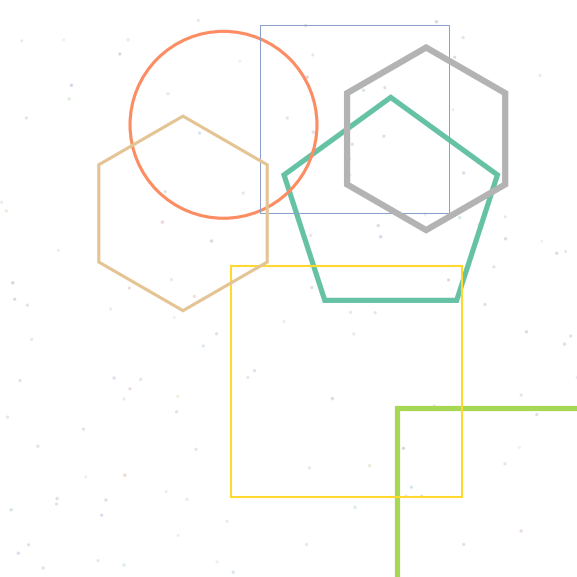[{"shape": "pentagon", "thickness": 2.5, "radius": 0.97, "center": [0.677, 0.636]}, {"shape": "circle", "thickness": 1.5, "radius": 0.81, "center": [0.387, 0.783]}, {"shape": "square", "thickness": 0.5, "radius": 0.82, "center": [0.614, 0.793]}, {"shape": "square", "thickness": 2.5, "radius": 0.8, "center": [0.848, 0.133]}, {"shape": "square", "thickness": 1, "radius": 1.0, "center": [0.601, 0.339]}, {"shape": "hexagon", "thickness": 1.5, "radius": 0.84, "center": [0.317, 0.63]}, {"shape": "hexagon", "thickness": 3, "radius": 0.79, "center": [0.738, 0.759]}]